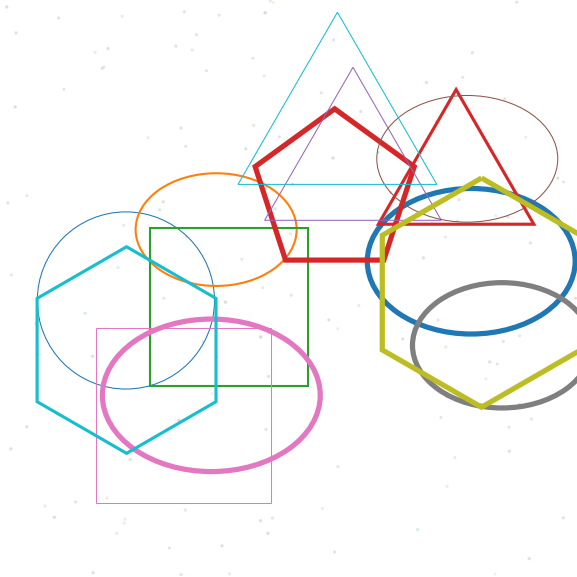[{"shape": "oval", "thickness": 2.5, "radius": 0.9, "center": [0.816, 0.547]}, {"shape": "circle", "thickness": 0.5, "radius": 0.77, "center": [0.218, 0.479]}, {"shape": "oval", "thickness": 1, "radius": 0.7, "center": [0.374, 0.602]}, {"shape": "square", "thickness": 1, "radius": 0.69, "center": [0.396, 0.467]}, {"shape": "pentagon", "thickness": 2.5, "radius": 0.72, "center": [0.58, 0.666]}, {"shape": "triangle", "thickness": 1.5, "radius": 0.78, "center": [0.79, 0.689]}, {"shape": "triangle", "thickness": 0.5, "radius": 0.88, "center": [0.611, 0.706]}, {"shape": "oval", "thickness": 0.5, "radius": 0.78, "center": [0.809, 0.724]}, {"shape": "square", "thickness": 0.5, "radius": 0.76, "center": [0.317, 0.279]}, {"shape": "oval", "thickness": 2.5, "radius": 0.94, "center": [0.366, 0.315]}, {"shape": "oval", "thickness": 2.5, "radius": 0.77, "center": [0.869, 0.401]}, {"shape": "hexagon", "thickness": 2.5, "radius": 0.99, "center": [0.834, 0.492]}, {"shape": "triangle", "thickness": 0.5, "radius": 0.99, "center": [0.584, 0.779]}, {"shape": "hexagon", "thickness": 1.5, "radius": 0.89, "center": [0.219, 0.393]}]